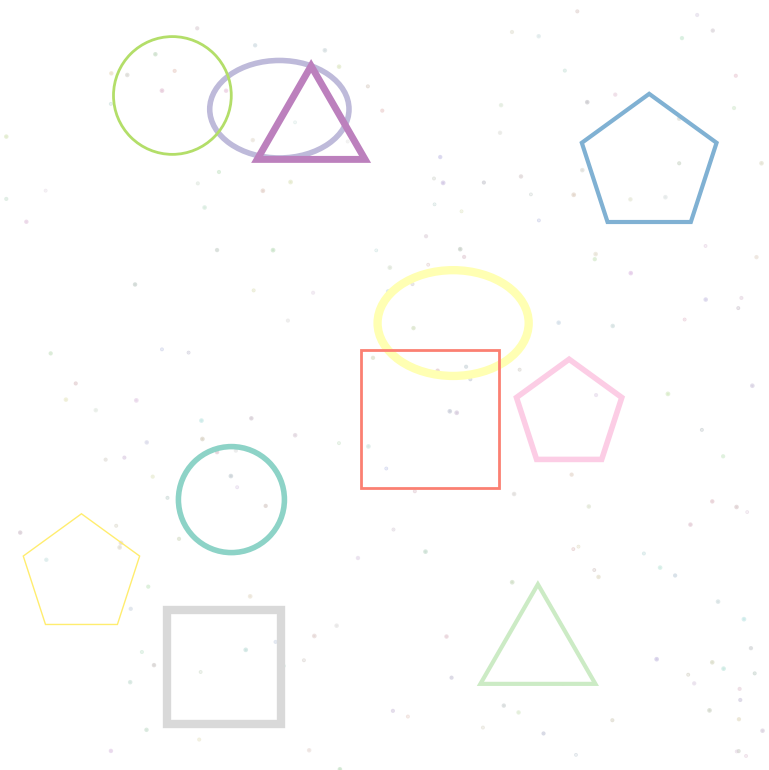[{"shape": "circle", "thickness": 2, "radius": 0.34, "center": [0.301, 0.351]}, {"shape": "oval", "thickness": 3, "radius": 0.49, "center": [0.588, 0.58]}, {"shape": "oval", "thickness": 2, "radius": 0.45, "center": [0.363, 0.858]}, {"shape": "square", "thickness": 1, "radius": 0.45, "center": [0.558, 0.456]}, {"shape": "pentagon", "thickness": 1.5, "radius": 0.46, "center": [0.843, 0.786]}, {"shape": "circle", "thickness": 1, "radius": 0.38, "center": [0.224, 0.876]}, {"shape": "pentagon", "thickness": 2, "radius": 0.36, "center": [0.739, 0.462]}, {"shape": "square", "thickness": 3, "radius": 0.37, "center": [0.291, 0.133]}, {"shape": "triangle", "thickness": 2.5, "radius": 0.4, "center": [0.404, 0.833]}, {"shape": "triangle", "thickness": 1.5, "radius": 0.43, "center": [0.699, 0.155]}, {"shape": "pentagon", "thickness": 0.5, "radius": 0.4, "center": [0.106, 0.253]}]